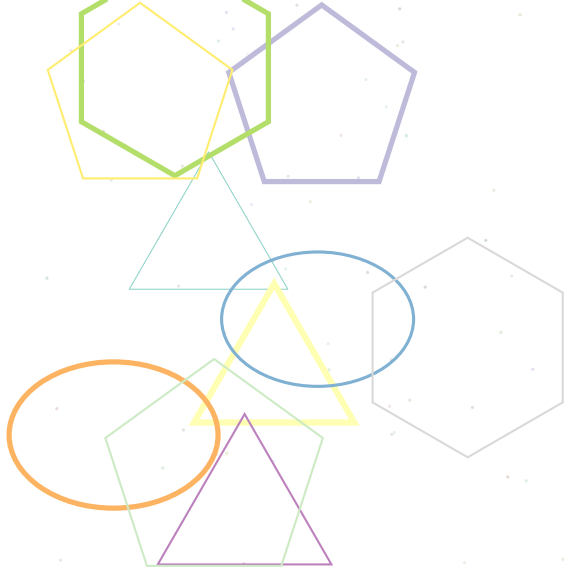[{"shape": "triangle", "thickness": 0.5, "radius": 0.79, "center": [0.361, 0.578]}, {"shape": "triangle", "thickness": 3, "radius": 0.8, "center": [0.475, 0.348]}, {"shape": "pentagon", "thickness": 2.5, "radius": 0.85, "center": [0.557, 0.822]}, {"shape": "oval", "thickness": 1.5, "radius": 0.83, "center": [0.55, 0.446]}, {"shape": "oval", "thickness": 2.5, "radius": 0.9, "center": [0.197, 0.246]}, {"shape": "hexagon", "thickness": 2.5, "radius": 0.93, "center": [0.303, 0.882]}, {"shape": "hexagon", "thickness": 1, "radius": 0.95, "center": [0.81, 0.397]}, {"shape": "triangle", "thickness": 1, "radius": 0.87, "center": [0.424, 0.109]}, {"shape": "pentagon", "thickness": 1, "radius": 0.99, "center": [0.371, 0.179]}, {"shape": "pentagon", "thickness": 1, "radius": 0.84, "center": [0.243, 0.826]}]